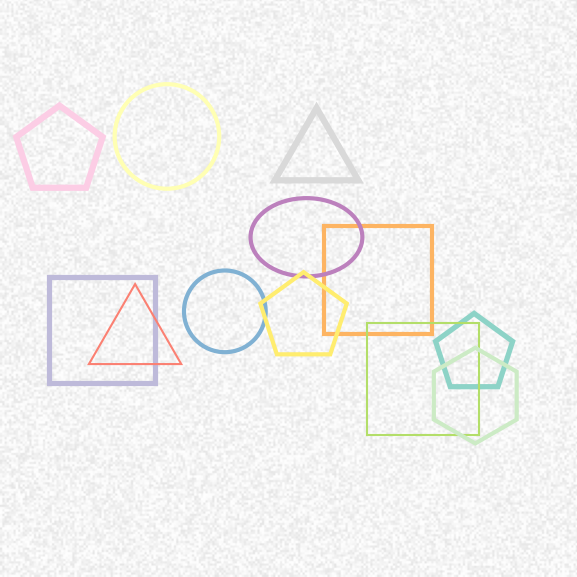[{"shape": "pentagon", "thickness": 2.5, "radius": 0.35, "center": [0.821, 0.386]}, {"shape": "circle", "thickness": 2, "radius": 0.45, "center": [0.289, 0.763]}, {"shape": "square", "thickness": 2.5, "radius": 0.46, "center": [0.177, 0.428]}, {"shape": "triangle", "thickness": 1, "radius": 0.46, "center": [0.234, 0.415]}, {"shape": "circle", "thickness": 2, "radius": 0.35, "center": [0.389, 0.46]}, {"shape": "square", "thickness": 2, "radius": 0.47, "center": [0.655, 0.514]}, {"shape": "square", "thickness": 1, "radius": 0.48, "center": [0.732, 0.343]}, {"shape": "pentagon", "thickness": 3, "radius": 0.39, "center": [0.103, 0.738]}, {"shape": "triangle", "thickness": 3, "radius": 0.42, "center": [0.548, 0.729]}, {"shape": "oval", "thickness": 2, "radius": 0.48, "center": [0.531, 0.588]}, {"shape": "hexagon", "thickness": 2, "radius": 0.41, "center": [0.823, 0.314]}, {"shape": "pentagon", "thickness": 2, "radius": 0.39, "center": [0.526, 0.449]}]